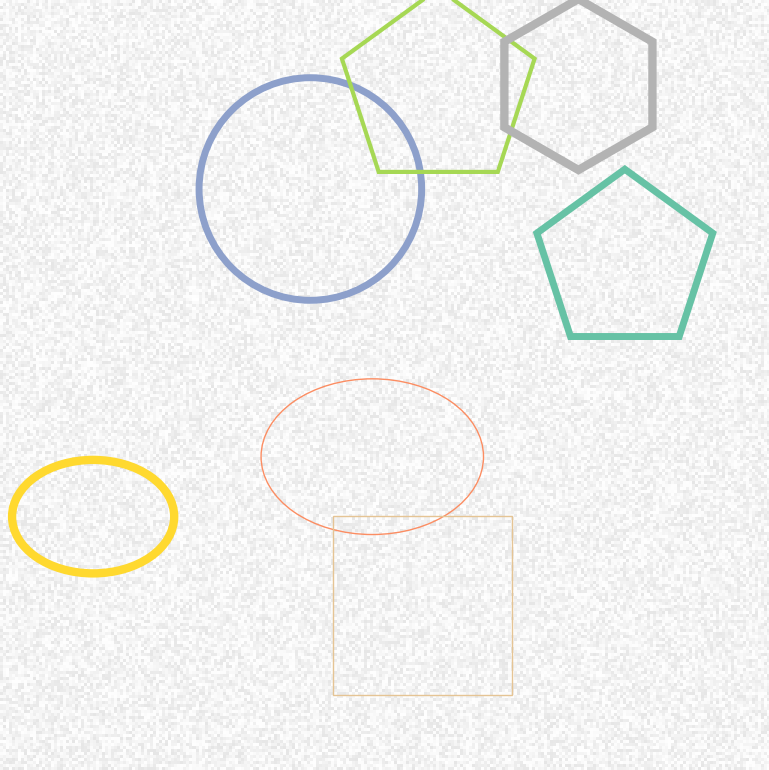[{"shape": "pentagon", "thickness": 2.5, "radius": 0.6, "center": [0.811, 0.66]}, {"shape": "oval", "thickness": 0.5, "radius": 0.72, "center": [0.483, 0.407]}, {"shape": "circle", "thickness": 2.5, "radius": 0.72, "center": [0.403, 0.755]}, {"shape": "pentagon", "thickness": 1.5, "radius": 0.66, "center": [0.569, 0.883]}, {"shape": "oval", "thickness": 3, "radius": 0.53, "center": [0.121, 0.329]}, {"shape": "square", "thickness": 0.5, "radius": 0.58, "center": [0.549, 0.214]}, {"shape": "hexagon", "thickness": 3, "radius": 0.56, "center": [0.751, 0.89]}]